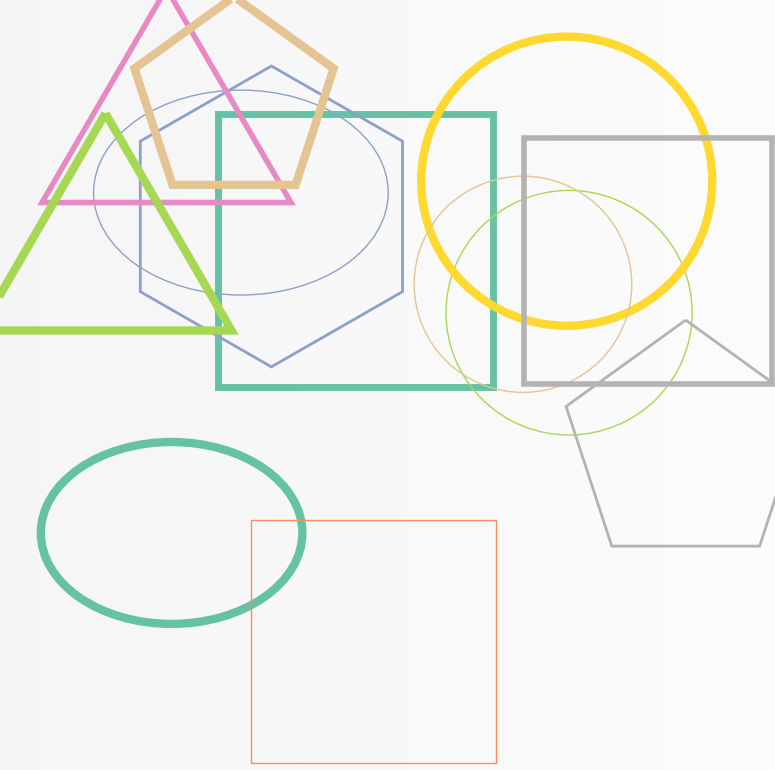[{"shape": "square", "thickness": 2.5, "radius": 0.88, "center": [0.459, 0.675]}, {"shape": "oval", "thickness": 3, "radius": 0.84, "center": [0.221, 0.308]}, {"shape": "square", "thickness": 0.5, "radius": 0.79, "center": [0.482, 0.167]}, {"shape": "oval", "thickness": 0.5, "radius": 0.95, "center": [0.311, 0.75]}, {"shape": "hexagon", "thickness": 1, "radius": 0.98, "center": [0.35, 0.719]}, {"shape": "triangle", "thickness": 2, "radius": 0.93, "center": [0.215, 0.83]}, {"shape": "circle", "thickness": 0.5, "radius": 0.79, "center": [0.734, 0.594]}, {"shape": "triangle", "thickness": 3, "radius": 0.94, "center": [0.136, 0.665]}, {"shape": "circle", "thickness": 3, "radius": 0.94, "center": [0.731, 0.765]}, {"shape": "circle", "thickness": 0.5, "radius": 0.7, "center": [0.675, 0.631]}, {"shape": "pentagon", "thickness": 3, "radius": 0.68, "center": [0.302, 0.869]}, {"shape": "pentagon", "thickness": 1, "radius": 0.81, "center": [0.885, 0.422]}, {"shape": "square", "thickness": 2, "radius": 0.8, "center": [0.836, 0.661]}]